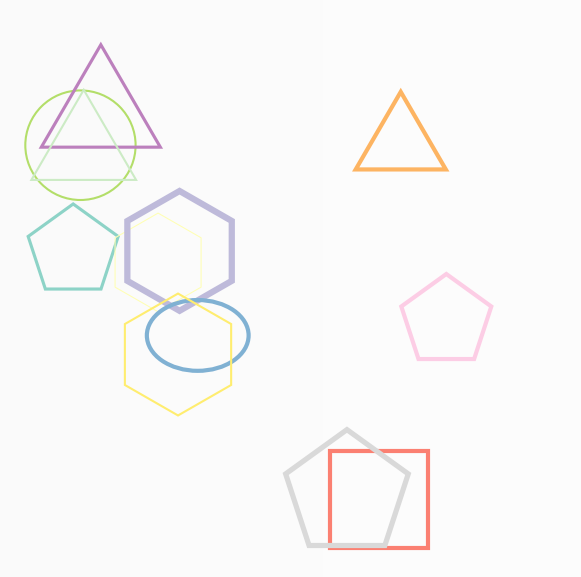[{"shape": "pentagon", "thickness": 1.5, "radius": 0.41, "center": [0.126, 0.565]}, {"shape": "hexagon", "thickness": 0.5, "radius": 0.43, "center": [0.272, 0.545]}, {"shape": "hexagon", "thickness": 3, "radius": 0.52, "center": [0.309, 0.565]}, {"shape": "square", "thickness": 2, "radius": 0.42, "center": [0.652, 0.134]}, {"shape": "oval", "thickness": 2, "radius": 0.44, "center": [0.34, 0.418]}, {"shape": "triangle", "thickness": 2, "radius": 0.45, "center": [0.689, 0.75]}, {"shape": "circle", "thickness": 1, "radius": 0.47, "center": [0.138, 0.748]}, {"shape": "pentagon", "thickness": 2, "radius": 0.41, "center": [0.768, 0.443]}, {"shape": "pentagon", "thickness": 2.5, "radius": 0.55, "center": [0.597, 0.144]}, {"shape": "triangle", "thickness": 1.5, "radius": 0.59, "center": [0.173, 0.803]}, {"shape": "triangle", "thickness": 1, "radius": 0.52, "center": [0.144, 0.74]}, {"shape": "hexagon", "thickness": 1, "radius": 0.53, "center": [0.306, 0.385]}]